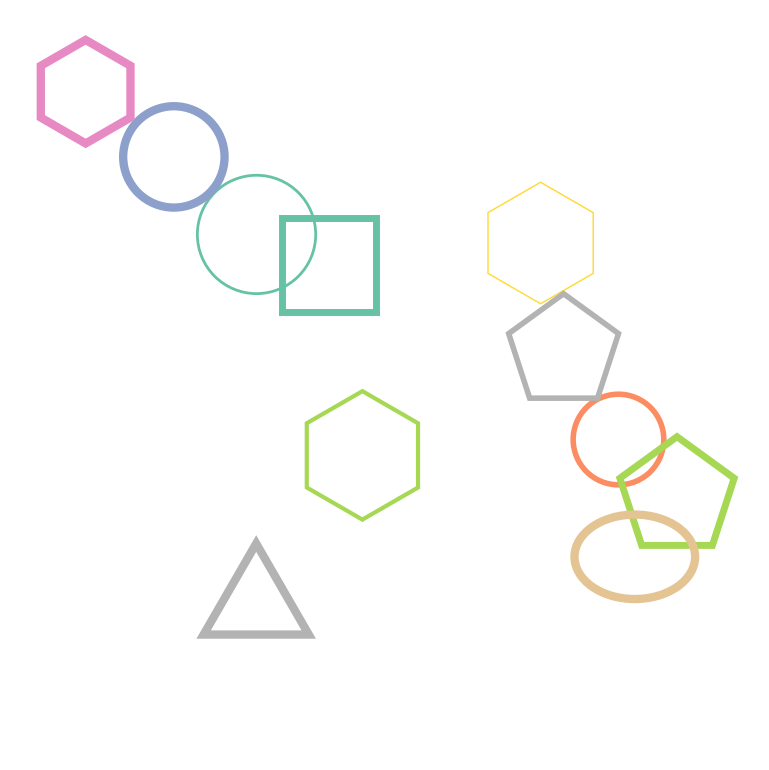[{"shape": "circle", "thickness": 1, "radius": 0.38, "center": [0.333, 0.696]}, {"shape": "square", "thickness": 2.5, "radius": 0.31, "center": [0.428, 0.655]}, {"shape": "circle", "thickness": 2, "radius": 0.29, "center": [0.803, 0.429]}, {"shape": "circle", "thickness": 3, "radius": 0.33, "center": [0.226, 0.796]}, {"shape": "hexagon", "thickness": 3, "radius": 0.34, "center": [0.111, 0.881]}, {"shape": "pentagon", "thickness": 2.5, "radius": 0.39, "center": [0.879, 0.355]}, {"shape": "hexagon", "thickness": 1.5, "radius": 0.42, "center": [0.471, 0.409]}, {"shape": "hexagon", "thickness": 0.5, "radius": 0.39, "center": [0.702, 0.684]}, {"shape": "oval", "thickness": 3, "radius": 0.39, "center": [0.824, 0.277]}, {"shape": "triangle", "thickness": 3, "radius": 0.39, "center": [0.333, 0.215]}, {"shape": "pentagon", "thickness": 2, "radius": 0.37, "center": [0.732, 0.544]}]